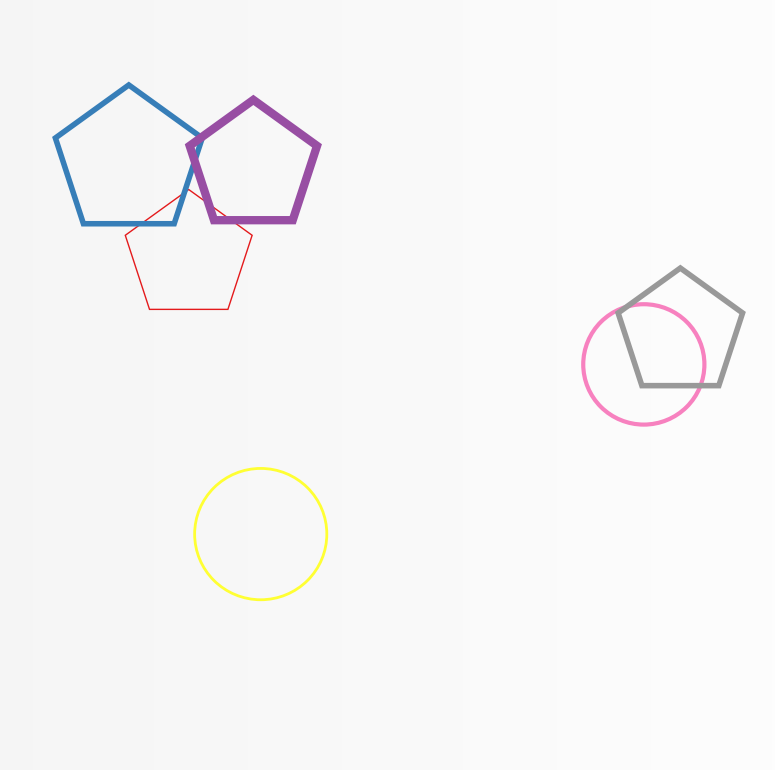[{"shape": "pentagon", "thickness": 0.5, "radius": 0.43, "center": [0.243, 0.668]}, {"shape": "pentagon", "thickness": 2, "radius": 0.5, "center": [0.166, 0.79]}, {"shape": "pentagon", "thickness": 3, "radius": 0.43, "center": [0.327, 0.784]}, {"shape": "circle", "thickness": 1, "radius": 0.43, "center": [0.336, 0.306]}, {"shape": "circle", "thickness": 1.5, "radius": 0.39, "center": [0.831, 0.527]}, {"shape": "pentagon", "thickness": 2, "radius": 0.42, "center": [0.878, 0.567]}]